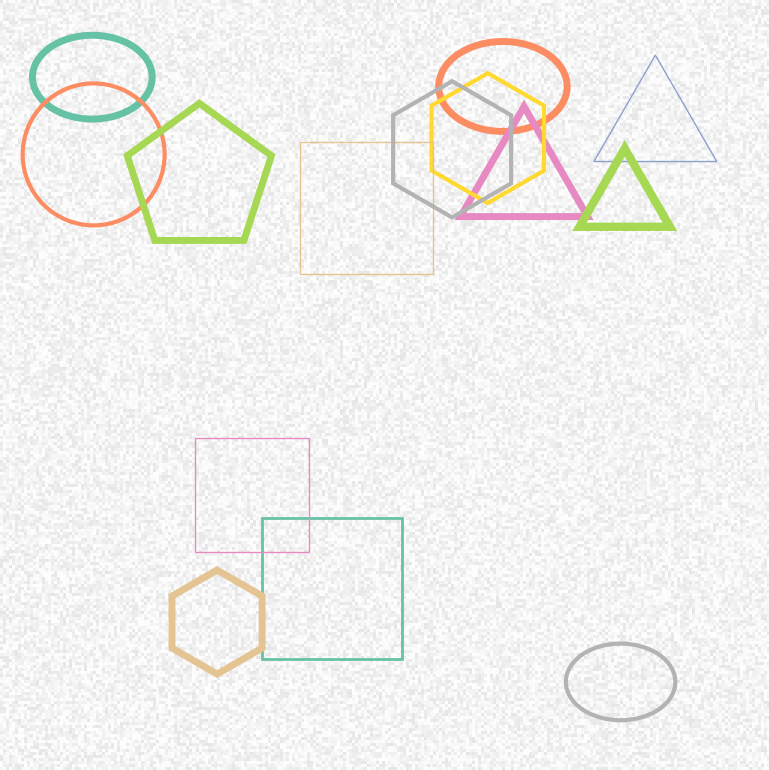[{"shape": "square", "thickness": 1, "radius": 0.46, "center": [0.431, 0.236]}, {"shape": "oval", "thickness": 2.5, "radius": 0.39, "center": [0.12, 0.9]}, {"shape": "oval", "thickness": 2.5, "radius": 0.42, "center": [0.653, 0.888]}, {"shape": "circle", "thickness": 1.5, "radius": 0.46, "center": [0.122, 0.799]}, {"shape": "triangle", "thickness": 0.5, "radius": 0.46, "center": [0.851, 0.836]}, {"shape": "triangle", "thickness": 2.5, "radius": 0.48, "center": [0.681, 0.766]}, {"shape": "square", "thickness": 0.5, "radius": 0.37, "center": [0.327, 0.357]}, {"shape": "triangle", "thickness": 3, "radius": 0.34, "center": [0.811, 0.739]}, {"shape": "pentagon", "thickness": 2.5, "radius": 0.49, "center": [0.259, 0.767]}, {"shape": "hexagon", "thickness": 1.5, "radius": 0.42, "center": [0.633, 0.821]}, {"shape": "hexagon", "thickness": 2.5, "radius": 0.34, "center": [0.282, 0.192]}, {"shape": "square", "thickness": 0.5, "radius": 0.43, "center": [0.476, 0.73]}, {"shape": "oval", "thickness": 1.5, "radius": 0.36, "center": [0.806, 0.114]}, {"shape": "hexagon", "thickness": 1.5, "radius": 0.44, "center": [0.587, 0.806]}]